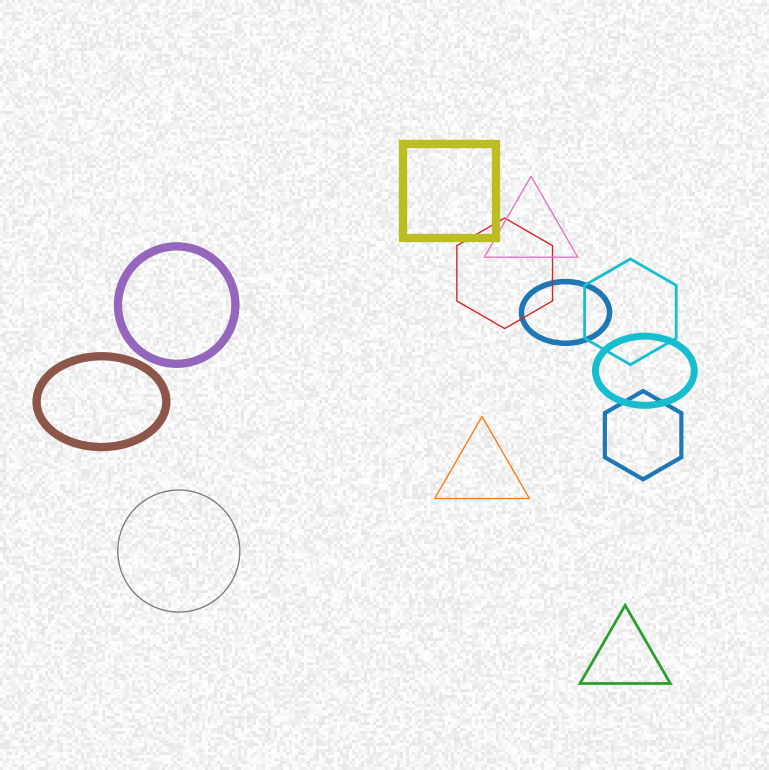[{"shape": "hexagon", "thickness": 1.5, "radius": 0.29, "center": [0.835, 0.435]}, {"shape": "oval", "thickness": 2, "radius": 0.29, "center": [0.734, 0.594]}, {"shape": "triangle", "thickness": 0.5, "radius": 0.36, "center": [0.626, 0.388]}, {"shape": "triangle", "thickness": 1, "radius": 0.34, "center": [0.812, 0.146]}, {"shape": "hexagon", "thickness": 0.5, "radius": 0.36, "center": [0.655, 0.645]}, {"shape": "circle", "thickness": 3, "radius": 0.38, "center": [0.229, 0.604]}, {"shape": "oval", "thickness": 3, "radius": 0.42, "center": [0.132, 0.478]}, {"shape": "triangle", "thickness": 0.5, "radius": 0.35, "center": [0.69, 0.701]}, {"shape": "circle", "thickness": 0.5, "radius": 0.4, "center": [0.232, 0.284]}, {"shape": "square", "thickness": 3, "radius": 0.3, "center": [0.584, 0.752]}, {"shape": "oval", "thickness": 2.5, "radius": 0.32, "center": [0.837, 0.519]}, {"shape": "hexagon", "thickness": 1, "radius": 0.34, "center": [0.819, 0.595]}]